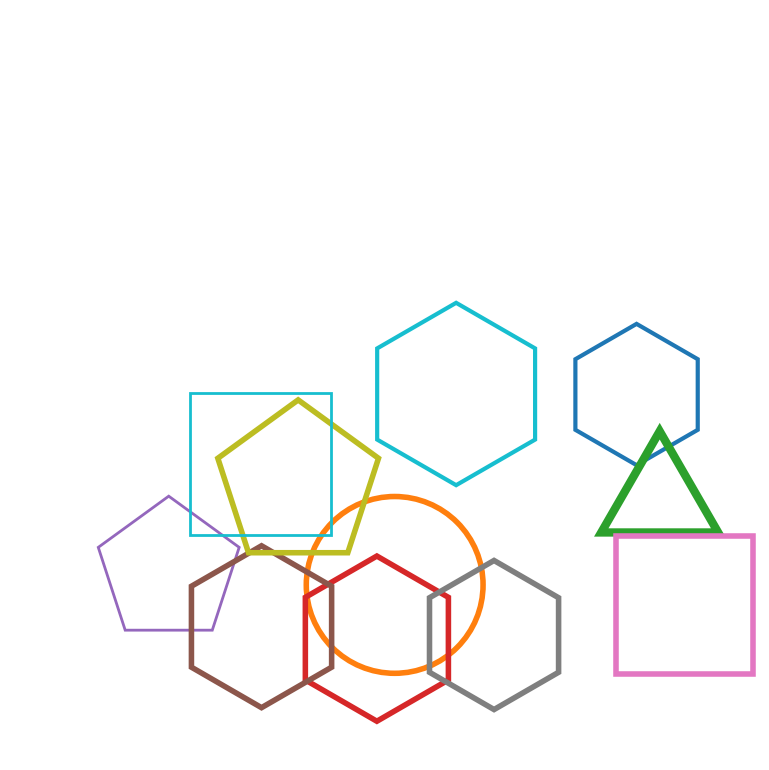[{"shape": "hexagon", "thickness": 1.5, "radius": 0.46, "center": [0.827, 0.488]}, {"shape": "circle", "thickness": 2, "radius": 0.57, "center": [0.513, 0.24]}, {"shape": "triangle", "thickness": 3, "radius": 0.44, "center": [0.857, 0.352]}, {"shape": "hexagon", "thickness": 2, "radius": 0.54, "center": [0.489, 0.171]}, {"shape": "pentagon", "thickness": 1, "radius": 0.48, "center": [0.219, 0.259]}, {"shape": "hexagon", "thickness": 2, "radius": 0.53, "center": [0.34, 0.186]}, {"shape": "square", "thickness": 2, "radius": 0.45, "center": [0.889, 0.215]}, {"shape": "hexagon", "thickness": 2, "radius": 0.48, "center": [0.642, 0.175]}, {"shape": "pentagon", "thickness": 2, "radius": 0.55, "center": [0.387, 0.371]}, {"shape": "square", "thickness": 1, "radius": 0.46, "center": [0.338, 0.398]}, {"shape": "hexagon", "thickness": 1.5, "radius": 0.59, "center": [0.592, 0.488]}]